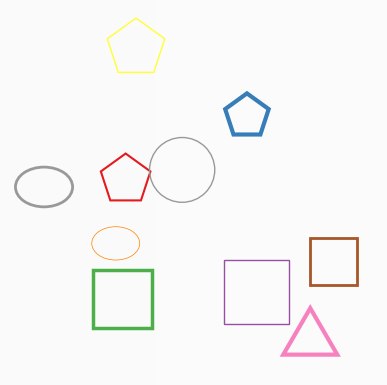[{"shape": "pentagon", "thickness": 1.5, "radius": 0.34, "center": [0.324, 0.534]}, {"shape": "pentagon", "thickness": 3, "radius": 0.3, "center": [0.637, 0.698]}, {"shape": "square", "thickness": 2.5, "radius": 0.38, "center": [0.317, 0.223]}, {"shape": "square", "thickness": 1, "radius": 0.42, "center": [0.663, 0.242]}, {"shape": "oval", "thickness": 0.5, "radius": 0.31, "center": [0.299, 0.368]}, {"shape": "pentagon", "thickness": 1, "radius": 0.39, "center": [0.351, 0.875]}, {"shape": "square", "thickness": 2, "radius": 0.3, "center": [0.861, 0.322]}, {"shape": "triangle", "thickness": 3, "radius": 0.4, "center": [0.801, 0.119]}, {"shape": "circle", "thickness": 1, "radius": 0.42, "center": [0.47, 0.559]}, {"shape": "oval", "thickness": 2, "radius": 0.37, "center": [0.114, 0.514]}]